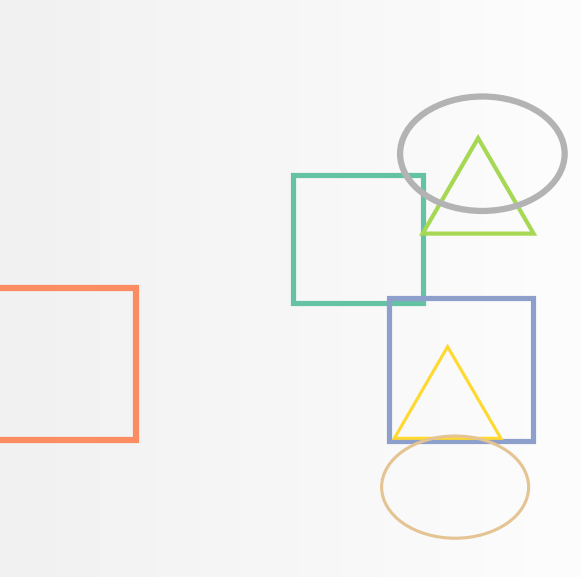[{"shape": "square", "thickness": 2.5, "radius": 0.56, "center": [0.616, 0.585]}, {"shape": "square", "thickness": 3, "radius": 0.66, "center": [0.102, 0.369]}, {"shape": "square", "thickness": 2.5, "radius": 0.62, "center": [0.793, 0.36]}, {"shape": "triangle", "thickness": 2, "radius": 0.55, "center": [0.823, 0.65]}, {"shape": "triangle", "thickness": 1.5, "radius": 0.53, "center": [0.77, 0.293]}, {"shape": "oval", "thickness": 1.5, "radius": 0.63, "center": [0.783, 0.156]}, {"shape": "oval", "thickness": 3, "radius": 0.71, "center": [0.83, 0.733]}]